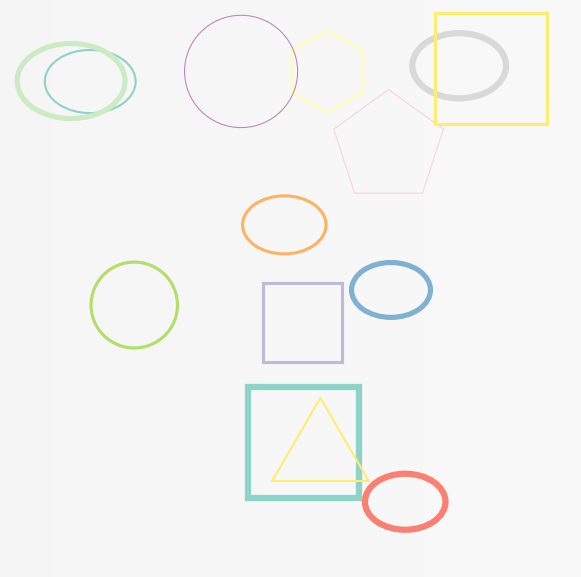[{"shape": "square", "thickness": 3, "radius": 0.48, "center": [0.522, 0.233]}, {"shape": "oval", "thickness": 1, "radius": 0.39, "center": [0.155, 0.858]}, {"shape": "hexagon", "thickness": 1, "radius": 0.36, "center": [0.564, 0.876]}, {"shape": "square", "thickness": 1.5, "radius": 0.34, "center": [0.52, 0.441]}, {"shape": "oval", "thickness": 3, "radius": 0.35, "center": [0.697, 0.13]}, {"shape": "oval", "thickness": 2.5, "radius": 0.34, "center": [0.673, 0.497]}, {"shape": "oval", "thickness": 1.5, "radius": 0.36, "center": [0.489, 0.61]}, {"shape": "circle", "thickness": 1.5, "radius": 0.37, "center": [0.231, 0.471]}, {"shape": "pentagon", "thickness": 0.5, "radius": 0.5, "center": [0.669, 0.745]}, {"shape": "oval", "thickness": 3, "radius": 0.4, "center": [0.79, 0.885]}, {"shape": "circle", "thickness": 0.5, "radius": 0.49, "center": [0.415, 0.875]}, {"shape": "oval", "thickness": 2.5, "radius": 0.46, "center": [0.122, 0.859]}, {"shape": "triangle", "thickness": 1, "radius": 0.48, "center": [0.551, 0.214]}, {"shape": "square", "thickness": 1.5, "radius": 0.48, "center": [0.844, 0.88]}]